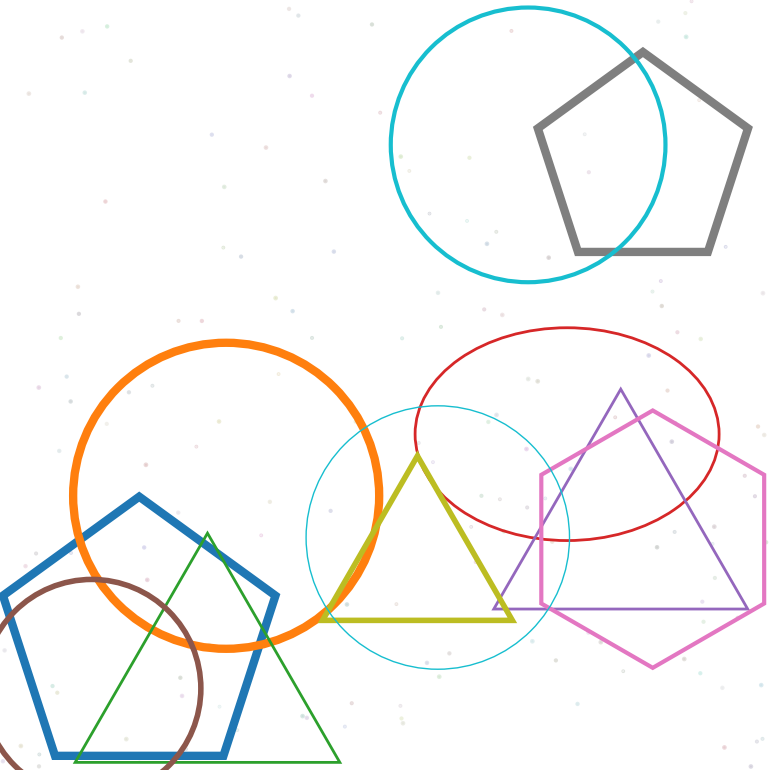[{"shape": "pentagon", "thickness": 3, "radius": 0.93, "center": [0.181, 0.169]}, {"shape": "circle", "thickness": 3, "radius": 0.99, "center": [0.294, 0.356]}, {"shape": "triangle", "thickness": 1, "radius": 0.99, "center": [0.269, 0.109]}, {"shape": "oval", "thickness": 1, "radius": 0.99, "center": [0.737, 0.436]}, {"shape": "triangle", "thickness": 1, "radius": 0.95, "center": [0.806, 0.304]}, {"shape": "circle", "thickness": 2, "radius": 0.71, "center": [0.119, 0.106]}, {"shape": "hexagon", "thickness": 1.5, "radius": 0.84, "center": [0.848, 0.3]}, {"shape": "pentagon", "thickness": 3, "radius": 0.72, "center": [0.835, 0.789]}, {"shape": "triangle", "thickness": 2, "radius": 0.71, "center": [0.542, 0.266]}, {"shape": "circle", "thickness": 0.5, "radius": 0.86, "center": [0.569, 0.302]}, {"shape": "circle", "thickness": 1.5, "radius": 0.89, "center": [0.686, 0.812]}]